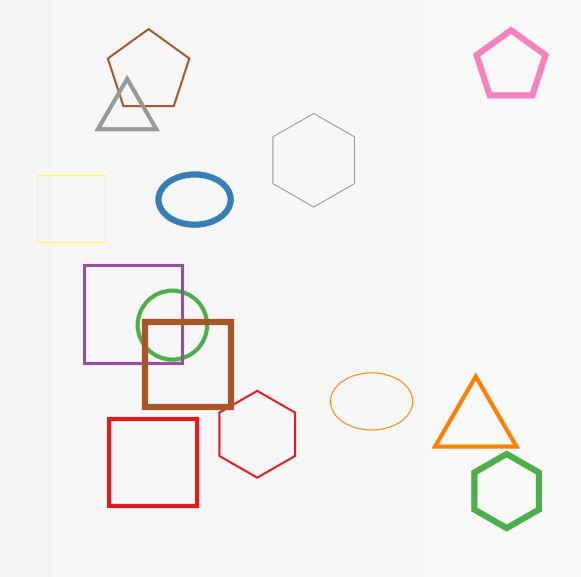[{"shape": "hexagon", "thickness": 1, "radius": 0.38, "center": [0.443, 0.247]}, {"shape": "square", "thickness": 2, "radius": 0.38, "center": [0.263, 0.198]}, {"shape": "oval", "thickness": 3, "radius": 0.31, "center": [0.335, 0.654]}, {"shape": "hexagon", "thickness": 3, "radius": 0.32, "center": [0.872, 0.149]}, {"shape": "circle", "thickness": 2, "radius": 0.3, "center": [0.297, 0.436]}, {"shape": "square", "thickness": 1.5, "radius": 0.42, "center": [0.229, 0.455]}, {"shape": "triangle", "thickness": 2, "radius": 0.4, "center": [0.819, 0.266]}, {"shape": "oval", "thickness": 0.5, "radius": 0.35, "center": [0.639, 0.304]}, {"shape": "square", "thickness": 0.5, "radius": 0.29, "center": [0.123, 0.638]}, {"shape": "square", "thickness": 3, "radius": 0.37, "center": [0.324, 0.368]}, {"shape": "pentagon", "thickness": 1, "radius": 0.37, "center": [0.256, 0.875]}, {"shape": "pentagon", "thickness": 3, "radius": 0.31, "center": [0.879, 0.884]}, {"shape": "triangle", "thickness": 2, "radius": 0.29, "center": [0.219, 0.804]}, {"shape": "hexagon", "thickness": 0.5, "radius": 0.41, "center": [0.54, 0.722]}]